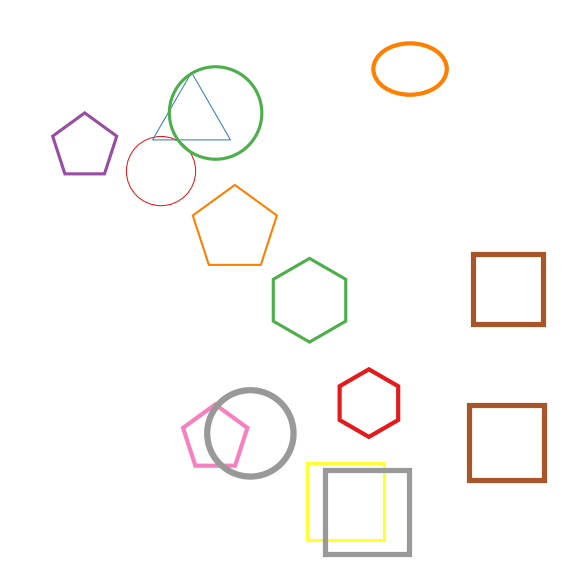[{"shape": "circle", "thickness": 0.5, "radius": 0.3, "center": [0.279, 0.703]}, {"shape": "hexagon", "thickness": 2, "radius": 0.29, "center": [0.639, 0.301]}, {"shape": "triangle", "thickness": 0.5, "radius": 0.39, "center": [0.332, 0.796]}, {"shape": "circle", "thickness": 1.5, "radius": 0.4, "center": [0.373, 0.803]}, {"shape": "hexagon", "thickness": 1.5, "radius": 0.36, "center": [0.536, 0.479]}, {"shape": "pentagon", "thickness": 1.5, "radius": 0.29, "center": [0.147, 0.745]}, {"shape": "oval", "thickness": 2, "radius": 0.32, "center": [0.71, 0.88]}, {"shape": "pentagon", "thickness": 1, "radius": 0.38, "center": [0.407, 0.602]}, {"shape": "square", "thickness": 1.5, "radius": 0.34, "center": [0.598, 0.131]}, {"shape": "square", "thickness": 2.5, "radius": 0.32, "center": [0.877, 0.233]}, {"shape": "square", "thickness": 2.5, "radius": 0.31, "center": [0.88, 0.498]}, {"shape": "pentagon", "thickness": 2, "radius": 0.29, "center": [0.373, 0.24]}, {"shape": "square", "thickness": 2.5, "radius": 0.37, "center": [0.636, 0.112]}, {"shape": "circle", "thickness": 3, "radius": 0.37, "center": [0.434, 0.249]}]